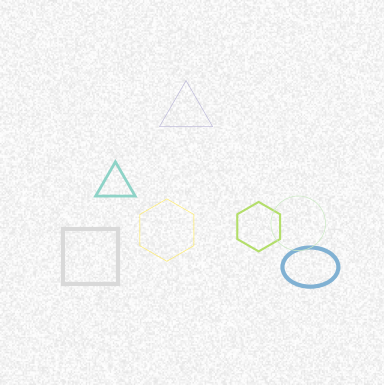[{"shape": "triangle", "thickness": 2, "radius": 0.3, "center": [0.3, 0.52]}, {"shape": "triangle", "thickness": 0.5, "radius": 0.4, "center": [0.483, 0.711]}, {"shape": "oval", "thickness": 3, "radius": 0.36, "center": [0.806, 0.306]}, {"shape": "hexagon", "thickness": 1.5, "radius": 0.32, "center": [0.672, 0.411]}, {"shape": "square", "thickness": 3, "radius": 0.36, "center": [0.236, 0.335]}, {"shape": "circle", "thickness": 0.5, "radius": 0.35, "center": [0.775, 0.42]}, {"shape": "hexagon", "thickness": 0.5, "radius": 0.41, "center": [0.433, 0.402]}]